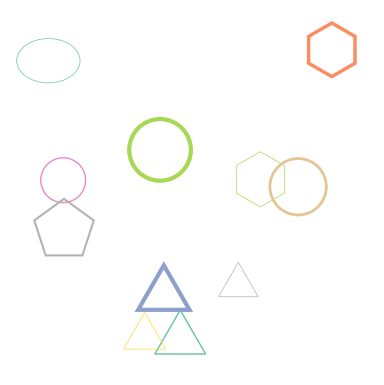[{"shape": "triangle", "thickness": 1, "radius": 0.38, "center": [0.468, 0.119]}, {"shape": "oval", "thickness": 0.5, "radius": 0.41, "center": [0.126, 0.842]}, {"shape": "hexagon", "thickness": 2.5, "radius": 0.35, "center": [0.862, 0.871]}, {"shape": "triangle", "thickness": 3, "radius": 0.39, "center": [0.426, 0.234]}, {"shape": "circle", "thickness": 1, "radius": 0.29, "center": [0.164, 0.532]}, {"shape": "circle", "thickness": 3, "radius": 0.4, "center": [0.416, 0.611]}, {"shape": "hexagon", "thickness": 0.5, "radius": 0.36, "center": [0.676, 0.534]}, {"shape": "triangle", "thickness": 0.5, "radius": 0.32, "center": [0.376, 0.125]}, {"shape": "circle", "thickness": 2, "radius": 0.37, "center": [0.774, 0.515]}, {"shape": "pentagon", "thickness": 1.5, "radius": 0.41, "center": [0.166, 0.402]}, {"shape": "triangle", "thickness": 0.5, "radius": 0.3, "center": [0.619, 0.259]}]